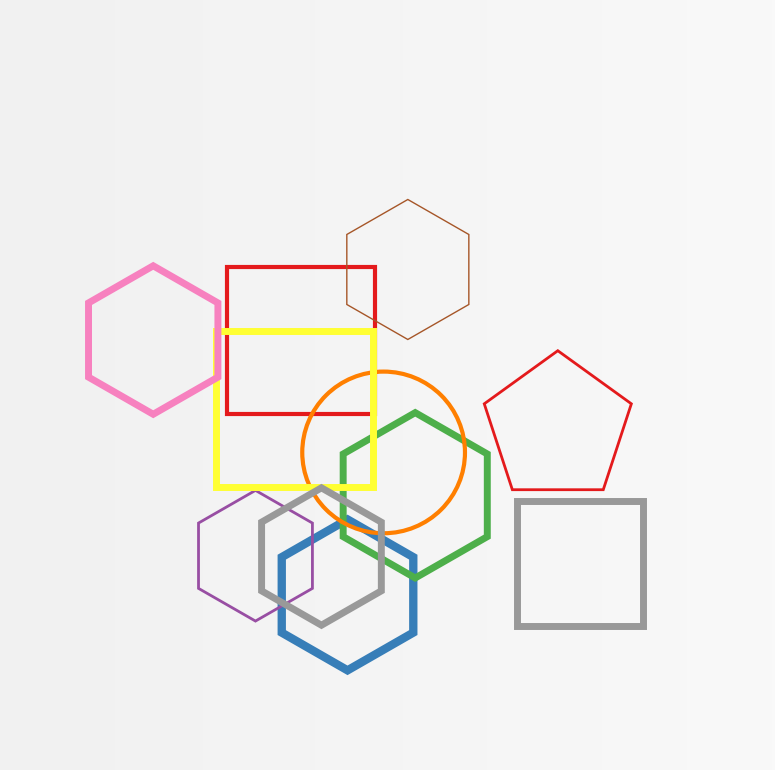[{"shape": "square", "thickness": 1.5, "radius": 0.48, "center": [0.388, 0.558]}, {"shape": "pentagon", "thickness": 1, "radius": 0.5, "center": [0.72, 0.445]}, {"shape": "hexagon", "thickness": 3, "radius": 0.49, "center": [0.448, 0.227]}, {"shape": "hexagon", "thickness": 2.5, "radius": 0.54, "center": [0.536, 0.357]}, {"shape": "hexagon", "thickness": 1, "radius": 0.42, "center": [0.33, 0.278]}, {"shape": "circle", "thickness": 1.5, "radius": 0.52, "center": [0.495, 0.412]}, {"shape": "square", "thickness": 2.5, "radius": 0.51, "center": [0.38, 0.469]}, {"shape": "hexagon", "thickness": 0.5, "radius": 0.45, "center": [0.526, 0.65]}, {"shape": "hexagon", "thickness": 2.5, "radius": 0.48, "center": [0.198, 0.558]}, {"shape": "square", "thickness": 2.5, "radius": 0.41, "center": [0.748, 0.268]}, {"shape": "hexagon", "thickness": 2.5, "radius": 0.45, "center": [0.415, 0.277]}]